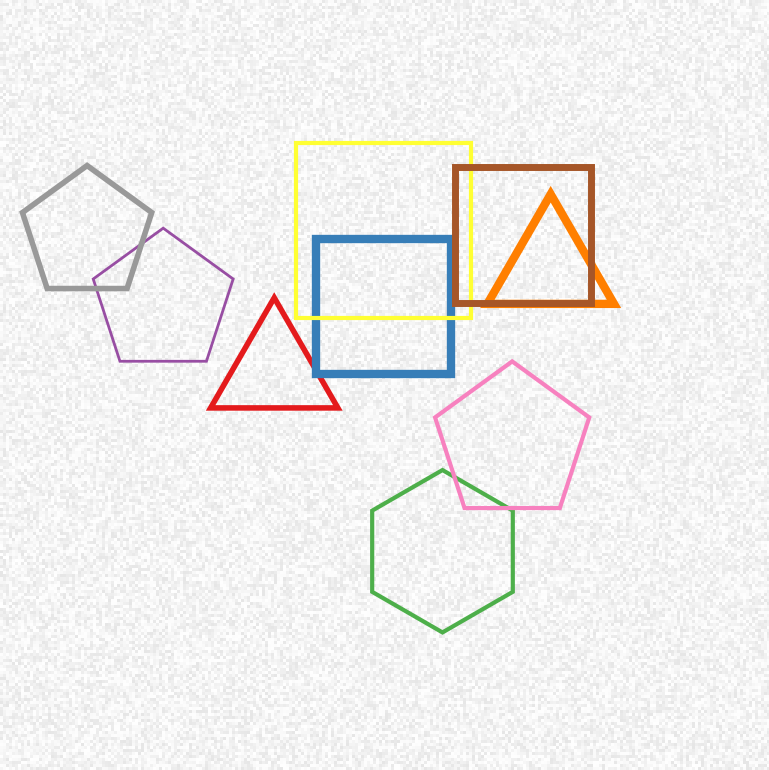[{"shape": "triangle", "thickness": 2, "radius": 0.48, "center": [0.356, 0.518]}, {"shape": "square", "thickness": 3, "radius": 0.44, "center": [0.498, 0.602]}, {"shape": "hexagon", "thickness": 1.5, "radius": 0.53, "center": [0.575, 0.284]}, {"shape": "pentagon", "thickness": 1, "radius": 0.48, "center": [0.212, 0.608]}, {"shape": "triangle", "thickness": 3, "radius": 0.47, "center": [0.715, 0.653]}, {"shape": "square", "thickness": 1.5, "radius": 0.57, "center": [0.499, 0.7]}, {"shape": "square", "thickness": 2.5, "radius": 0.44, "center": [0.679, 0.695]}, {"shape": "pentagon", "thickness": 1.5, "radius": 0.53, "center": [0.665, 0.425]}, {"shape": "pentagon", "thickness": 2, "radius": 0.44, "center": [0.113, 0.697]}]